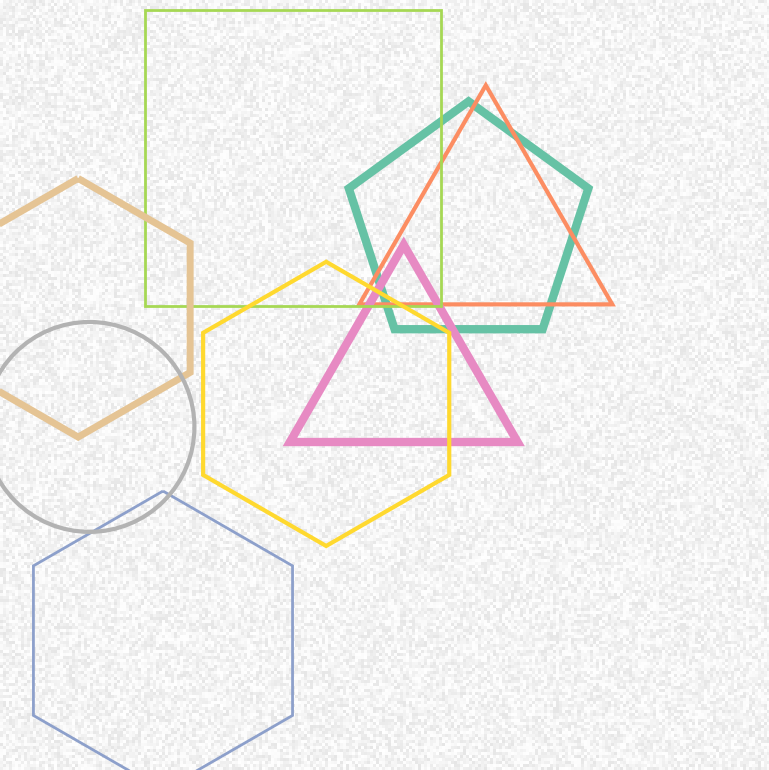[{"shape": "pentagon", "thickness": 3, "radius": 0.82, "center": [0.609, 0.705]}, {"shape": "triangle", "thickness": 1.5, "radius": 0.95, "center": [0.631, 0.7]}, {"shape": "hexagon", "thickness": 1, "radius": 0.97, "center": [0.212, 0.168]}, {"shape": "triangle", "thickness": 3, "radius": 0.85, "center": [0.524, 0.511]}, {"shape": "square", "thickness": 1, "radius": 0.96, "center": [0.38, 0.795]}, {"shape": "hexagon", "thickness": 1.5, "radius": 0.92, "center": [0.424, 0.475]}, {"shape": "hexagon", "thickness": 2.5, "radius": 0.84, "center": [0.102, 0.6]}, {"shape": "circle", "thickness": 1.5, "radius": 0.68, "center": [0.116, 0.446]}]